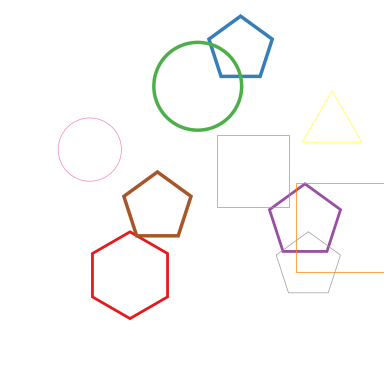[{"shape": "hexagon", "thickness": 2, "radius": 0.56, "center": [0.338, 0.285]}, {"shape": "pentagon", "thickness": 2.5, "radius": 0.43, "center": [0.625, 0.872]}, {"shape": "circle", "thickness": 2.5, "radius": 0.57, "center": [0.514, 0.776]}, {"shape": "pentagon", "thickness": 2, "radius": 0.49, "center": [0.792, 0.425]}, {"shape": "square", "thickness": 0.5, "radius": 0.58, "center": [0.884, 0.41]}, {"shape": "triangle", "thickness": 0.5, "radius": 0.45, "center": [0.863, 0.675]}, {"shape": "pentagon", "thickness": 2.5, "radius": 0.46, "center": [0.409, 0.462]}, {"shape": "circle", "thickness": 0.5, "radius": 0.41, "center": [0.233, 0.611]}, {"shape": "square", "thickness": 0.5, "radius": 0.47, "center": [0.658, 0.557]}, {"shape": "pentagon", "thickness": 0.5, "radius": 0.44, "center": [0.801, 0.31]}]